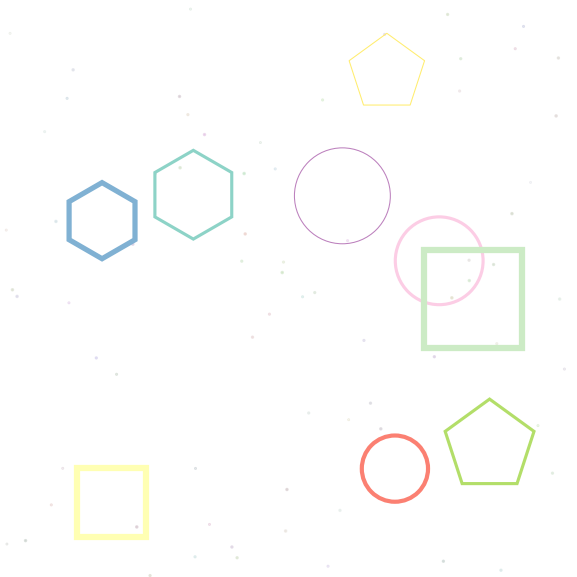[{"shape": "hexagon", "thickness": 1.5, "radius": 0.38, "center": [0.335, 0.662]}, {"shape": "square", "thickness": 3, "radius": 0.3, "center": [0.193, 0.13]}, {"shape": "circle", "thickness": 2, "radius": 0.29, "center": [0.684, 0.188]}, {"shape": "hexagon", "thickness": 2.5, "radius": 0.33, "center": [0.177, 0.617]}, {"shape": "pentagon", "thickness": 1.5, "radius": 0.4, "center": [0.848, 0.227]}, {"shape": "circle", "thickness": 1.5, "radius": 0.38, "center": [0.761, 0.548]}, {"shape": "circle", "thickness": 0.5, "radius": 0.42, "center": [0.593, 0.66]}, {"shape": "square", "thickness": 3, "radius": 0.42, "center": [0.818, 0.481]}, {"shape": "pentagon", "thickness": 0.5, "radius": 0.34, "center": [0.67, 0.873]}]